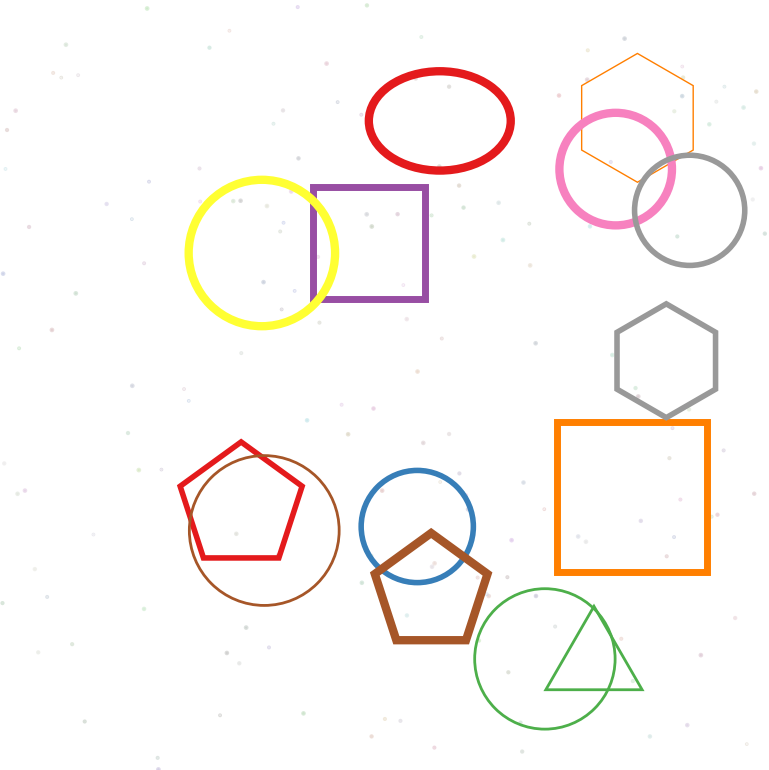[{"shape": "oval", "thickness": 3, "radius": 0.46, "center": [0.571, 0.843]}, {"shape": "pentagon", "thickness": 2, "radius": 0.42, "center": [0.313, 0.343]}, {"shape": "circle", "thickness": 2, "radius": 0.36, "center": [0.542, 0.316]}, {"shape": "triangle", "thickness": 1, "radius": 0.36, "center": [0.771, 0.14]}, {"shape": "circle", "thickness": 1, "radius": 0.46, "center": [0.708, 0.144]}, {"shape": "square", "thickness": 2.5, "radius": 0.36, "center": [0.479, 0.684]}, {"shape": "hexagon", "thickness": 0.5, "radius": 0.42, "center": [0.828, 0.847]}, {"shape": "square", "thickness": 2.5, "radius": 0.49, "center": [0.82, 0.354]}, {"shape": "circle", "thickness": 3, "radius": 0.48, "center": [0.34, 0.671]}, {"shape": "pentagon", "thickness": 3, "radius": 0.38, "center": [0.56, 0.231]}, {"shape": "circle", "thickness": 1, "radius": 0.49, "center": [0.343, 0.311]}, {"shape": "circle", "thickness": 3, "radius": 0.37, "center": [0.8, 0.78]}, {"shape": "hexagon", "thickness": 2, "radius": 0.37, "center": [0.865, 0.531]}, {"shape": "circle", "thickness": 2, "radius": 0.36, "center": [0.896, 0.727]}]